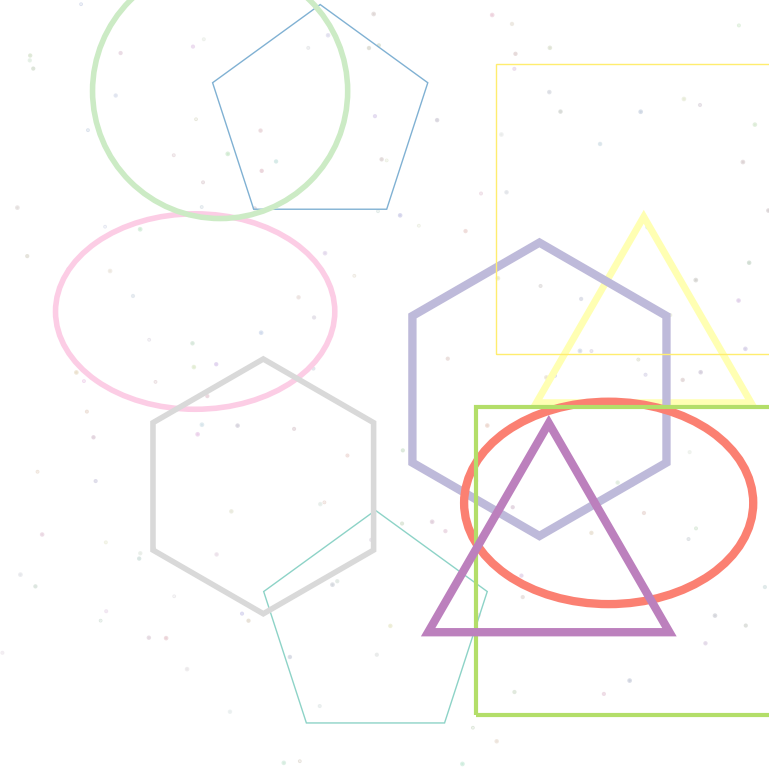[{"shape": "pentagon", "thickness": 0.5, "radius": 0.76, "center": [0.488, 0.185]}, {"shape": "triangle", "thickness": 2.5, "radius": 0.81, "center": [0.836, 0.557]}, {"shape": "hexagon", "thickness": 3, "radius": 0.95, "center": [0.701, 0.494]}, {"shape": "oval", "thickness": 3, "radius": 0.94, "center": [0.79, 0.347]}, {"shape": "pentagon", "thickness": 0.5, "radius": 0.73, "center": [0.416, 0.847]}, {"shape": "square", "thickness": 1.5, "radius": 1.0, "center": [0.818, 0.271]}, {"shape": "oval", "thickness": 2, "radius": 0.91, "center": [0.253, 0.595]}, {"shape": "hexagon", "thickness": 2, "radius": 0.83, "center": [0.342, 0.368]}, {"shape": "triangle", "thickness": 3, "radius": 0.9, "center": [0.713, 0.269]}, {"shape": "circle", "thickness": 2, "radius": 0.83, "center": [0.286, 0.882]}, {"shape": "square", "thickness": 0.5, "radius": 0.94, "center": [0.832, 0.729]}]